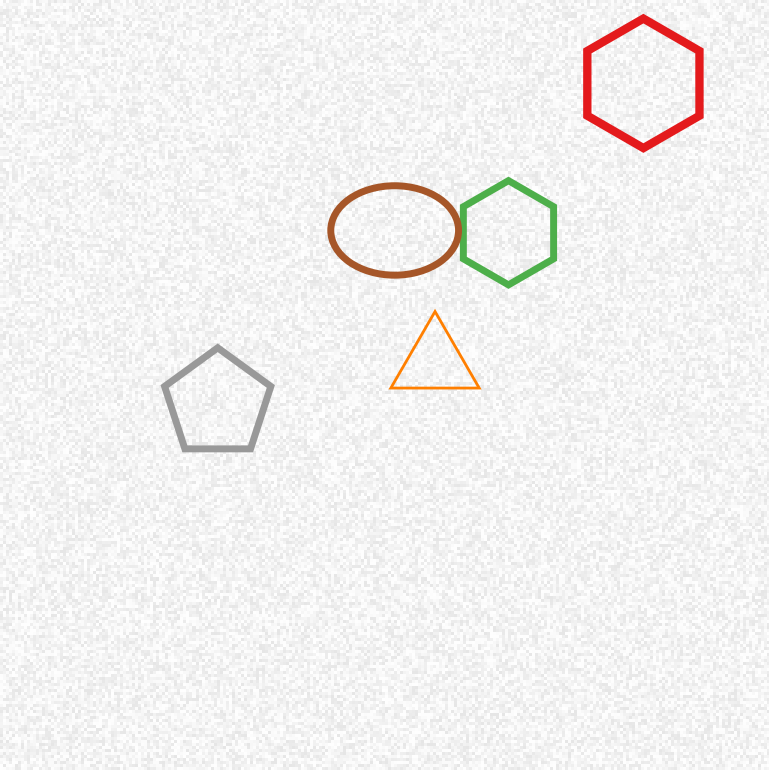[{"shape": "hexagon", "thickness": 3, "radius": 0.42, "center": [0.836, 0.892]}, {"shape": "hexagon", "thickness": 2.5, "radius": 0.34, "center": [0.66, 0.698]}, {"shape": "triangle", "thickness": 1, "radius": 0.33, "center": [0.565, 0.529]}, {"shape": "oval", "thickness": 2.5, "radius": 0.41, "center": [0.513, 0.701]}, {"shape": "pentagon", "thickness": 2.5, "radius": 0.36, "center": [0.283, 0.476]}]